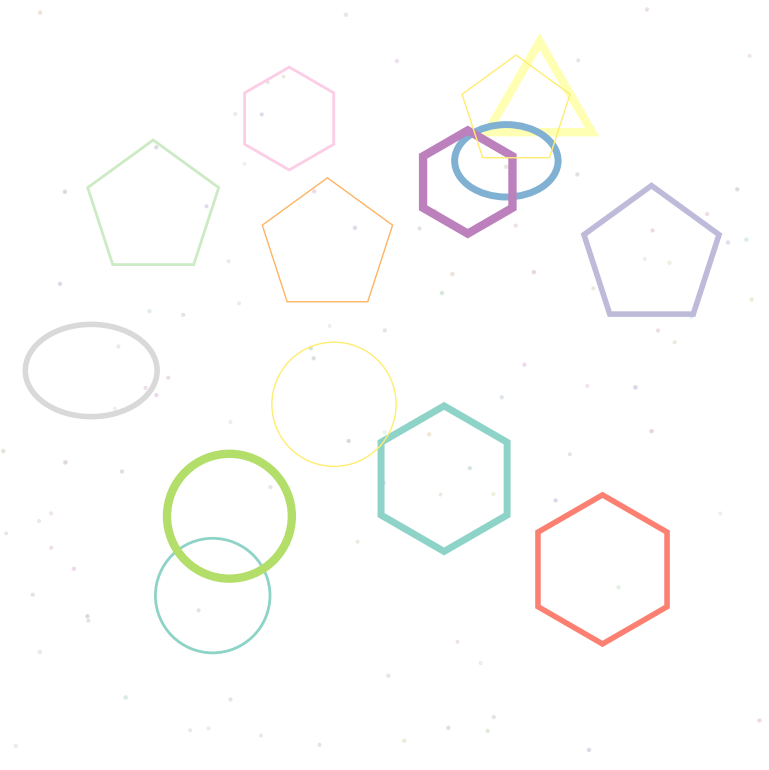[{"shape": "circle", "thickness": 1, "radius": 0.37, "center": [0.276, 0.227]}, {"shape": "hexagon", "thickness": 2.5, "radius": 0.47, "center": [0.577, 0.378]}, {"shape": "triangle", "thickness": 3, "radius": 0.39, "center": [0.701, 0.868]}, {"shape": "pentagon", "thickness": 2, "radius": 0.46, "center": [0.846, 0.667]}, {"shape": "hexagon", "thickness": 2, "radius": 0.48, "center": [0.782, 0.261]}, {"shape": "oval", "thickness": 2.5, "radius": 0.34, "center": [0.658, 0.791]}, {"shape": "pentagon", "thickness": 0.5, "radius": 0.44, "center": [0.425, 0.68]}, {"shape": "circle", "thickness": 3, "radius": 0.41, "center": [0.298, 0.33]}, {"shape": "hexagon", "thickness": 1, "radius": 0.33, "center": [0.376, 0.846]}, {"shape": "oval", "thickness": 2, "radius": 0.43, "center": [0.118, 0.519]}, {"shape": "hexagon", "thickness": 3, "radius": 0.34, "center": [0.607, 0.764]}, {"shape": "pentagon", "thickness": 1, "radius": 0.45, "center": [0.199, 0.729]}, {"shape": "pentagon", "thickness": 0.5, "radius": 0.37, "center": [0.67, 0.855]}, {"shape": "circle", "thickness": 0.5, "radius": 0.4, "center": [0.434, 0.475]}]